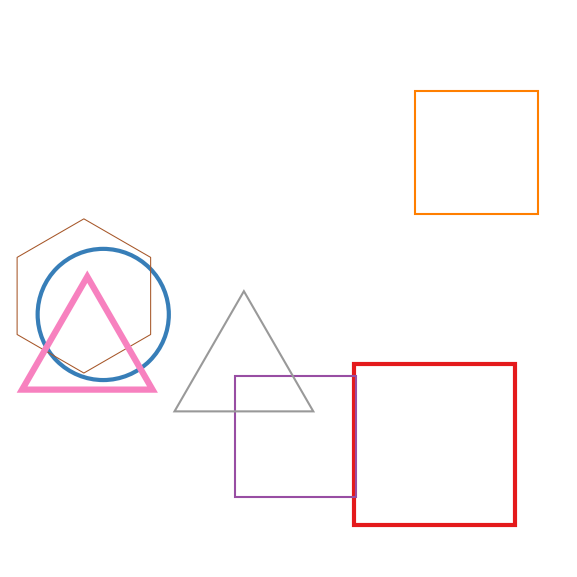[{"shape": "square", "thickness": 2, "radius": 0.7, "center": [0.753, 0.23]}, {"shape": "circle", "thickness": 2, "radius": 0.57, "center": [0.179, 0.455]}, {"shape": "square", "thickness": 1, "radius": 0.52, "center": [0.511, 0.243]}, {"shape": "square", "thickness": 1, "radius": 0.53, "center": [0.825, 0.735]}, {"shape": "hexagon", "thickness": 0.5, "radius": 0.67, "center": [0.145, 0.487]}, {"shape": "triangle", "thickness": 3, "radius": 0.65, "center": [0.151, 0.39]}, {"shape": "triangle", "thickness": 1, "radius": 0.69, "center": [0.422, 0.356]}]